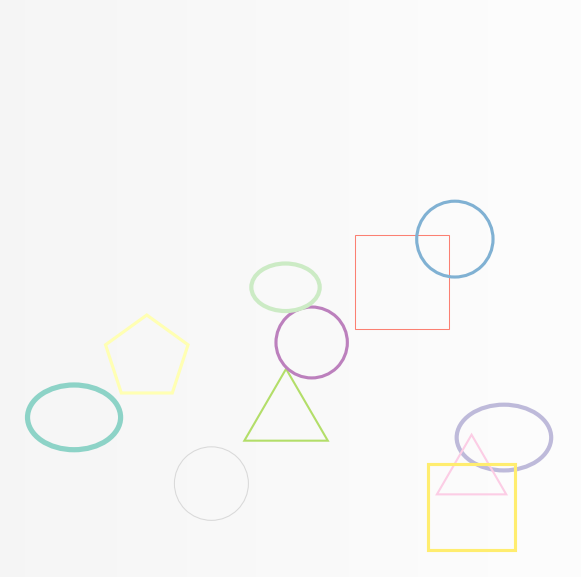[{"shape": "oval", "thickness": 2.5, "radius": 0.4, "center": [0.127, 0.276]}, {"shape": "pentagon", "thickness": 1.5, "radius": 0.37, "center": [0.253, 0.379]}, {"shape": "oval", "thickness": 2, "radius": 0.41, "center": [0.867, 0.241]}, {"shape": "square", "thickness": 0.5, "radius": 0.41, "center": [0.692, 0.51]}, {"shape": "circle", "thickness": 1.5, "radius": 0.33, "center": [0.783, 0.585]}, {"shape": "triangle", "thickness": 1, "radius": 0.41, "center": [0.492, 0.277]}, {"shape": "triangle", "thickness": 1, "radius": 0.34, "center": [0.811, 0.178]}, {"shape": "circle", "thickness": 0.5, "radius": 0.32, "center": [0.364, 0.162]}, {"shape": "circle", "thickness": 1.5, "radius": 0.31, "center": [0.536, 0.406]}, {"shape": "oval", "thickness": 2, "radius": 0.29, "center": [0.491, 0.502]}, {"shape": "square", "thickness": 1.5, "radius": 0.37, "center": [0.812, 0.121]}]